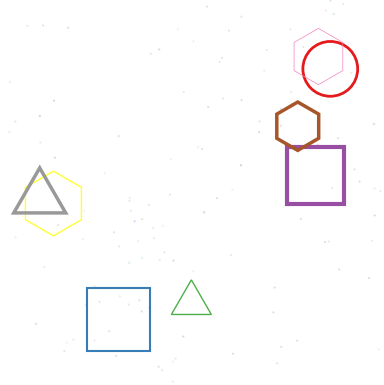[{"shape": "circle", "thickness": 2, "radius": 0.36, "center": [0.858, 0.821]}, {"shape": "square", "thickness": 1.5, "radius": 0.41, "center": [0.308, 0.17]}, {"shape": "triangle", "thickness": 1, "radius": 0.3, "center": [0.497, 0.213]}, {"shape": "square", "thickness": 3, "radius": 0.37, "center": [0.819, 0.544]}, {"shape": "hexagon", "thickness": 1, "radius": 0.42, "center": [0.139, 0.471]}, {"shape": "hexagon", "thickness": 2.5, "radius": 0.31, "center": [0.773, 0.672]}, {"shape": "hexagon", "thickness": 0.5, "radius": 0.37, "center": [0.827, 0.853]}, {"shape": "triangle", "thickness": 2.5, "radius": 0.39, "center": [0.103, 0.486]}]